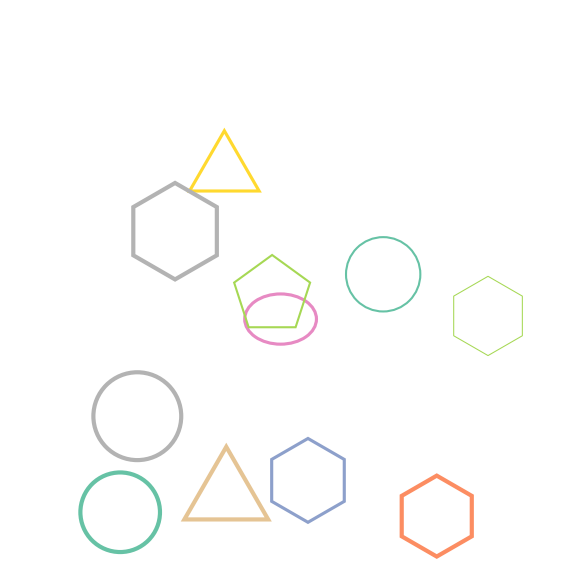[{"shape": "circle", "thickness": 2, "radius": 0.34, "center": [0.208, 0.112]}, {"shape": "circle", "thickness": 1, "radius": 0.32, "center": [0.664, 0.524]}, {"shape": "hexagon", "thickness": 2, "radius": 0.35, "center": [0.756, 0.105]}, {"shape": "hexagon", "thickness": 1.5, "radius": 0.36, "center": [0.533, 0.167]}, {"shape": "oval", "thickness": 1.5, "radius": 0.31, "center": [0.486, 0.447]}, {"shape": "hexagon", "thickness": 0.5, "radius": 0.34, "center": [0.845, 0.452]}, {"shape": "pentagon", "thickness": 1, "radius": 0.35, "center": [0.471, 0.488]}, {"shape": "triangle", "thickness": 1.5, "radius": 0.35, "center": [0.388, 0.703]}, {"shape": "triangle", "thickness": 2, "radius": 0.42, "center": [0.392, 0.142]}, {"shape": "circle", "thickness": 2, "radius": 0.38, "center": [0.238, 0.278]}, {"shape": "hexagon", "thickness": 2, "radius": 0.42, "center": [0.303, 0.599]}]